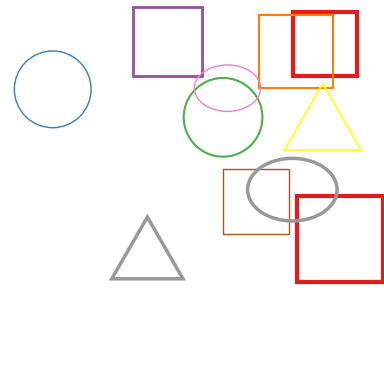[{"shape": "square", "thickness": 3, "radius": 0.56, "center": [0.882, 0.379]}, {"shape": "square", "thickness": 3, "radius": 0.42, "center": [0.844, 0.885]}, {"shape": "circle", "thickness": 1, "radius": 0.5, "center": [0.137, 0.768]}, {"shape": "circle", "thickness": 1.5, "radius": 0.51, "center": [0.579, 0.695]}, {"shape": "square", "thickness": 2, "radius": 0.45, "center": [0.435, 0.893]}, {"shape": "square", "thickness": 1.5, "radius": 0.48, "center": [0.768, 0.867]}, {"shape": "triangle", "thickness": 1.5, "radius": 0.57, "center": [0.838, 0.668]}, {"shape": "square", "thickness": 1, "radius": 0.43, "center": [0.665, 0.477]}, {"shape": "oval", "thickness": 1, "radius": 0.43, "center": [0.591, 0.771]}, {"shape": "triangle", "thickness": 2.5, "radius": 0.53, "center": [0.383, 0.329]}, {"shape": "oval", "thickness": 2.5, "radius": 0.58, "center": [0.759, 0.507]}]